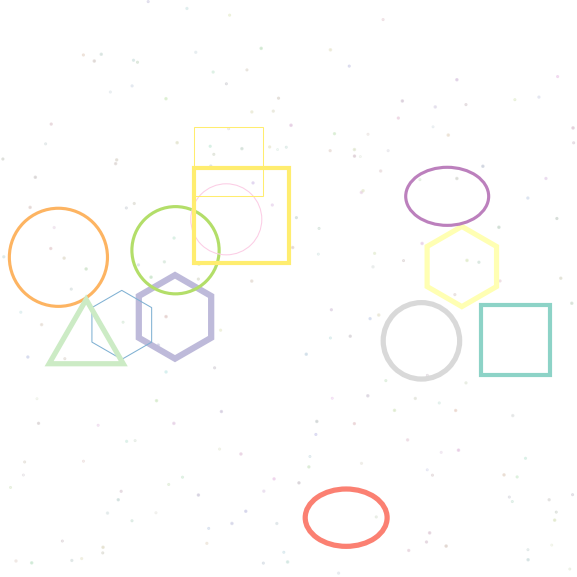[{"shape": "square", "thickness": 2, "radius": 0.3, "center": [0.893, 0.411]}, {"shape": "hexagon", "thickness": 2.5, "radius": 0.35, "center": [0.8, 0.538]}, {"shape": "hexagon", "thickness": 3, "radius": 0.36, "center": [0.303, 0.45]}, {"shape": "oval", "thickness": 2.5, "radius": 0.35, "center": [0.599, 0.103]}, {"shape": "hexagon", "thickness": 0.5, "radius": 0.3, "center": [0.211, 0.437]}, {"shape": "circle", "thickness": 1.5, "radius": 0.42, "center": [0.101, 0.554]}, {"shape": "circle", "thickness": 1.5, "radius": 0.38, "center": [0.304, 0.566]}, {"shape": "circle", "thickness": 0.5, "radius": 0.31, "center": [0.392, 0.619]}, {"shape": "circle", "thickness": 2.5, "radius": 0.33, "center": [0.73, 0.409]}, {"shape": "oval", "thickness": 1.5, "radius": 0.36, "center": [0.774, 0.659]}, {"shape": "triangle", "thickness": 2.5, "radius": 0.37, "center": [0.149, 0.406]}, {"shape": "square", "thickness": 0.5, "radius": 0.3, "center": [0.396, 0.719]}, {"shape": "square", "thickness": 2, "radius": 0.41, "center": [0.418, 0.626]}]